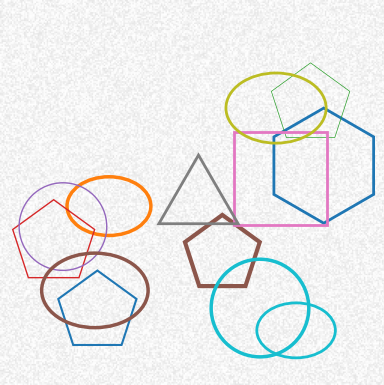[{"shape": "pentagon", "thickness": 1.5, "radius": 0.53, "center": [0.253, 0.19]}, {"shape": "hexagon", "thickness": 2, "radius": 0.75, "center": [0.841, 0.57]}, {"shape": "oval", "thickness": 2.5, "radius": 0.54, "center": [0.283, 0.465]}, {"shape": "pentagon", "thickness": 0.5, "radius": 0.54, "center": [0.807, 0.73]}, {"shape": "pentagon", "thickness": 1, "radius": 0.56, "center": [0.139, 0.369]}, {"shape": "circle", "thickness": 1, "radius": 0.57, "center": [0.163, 0.411]}, {"shape": "pentagon", "thickness": 3, "radius": 0.51, "center": [0.578, 0.34]}, {"shape": "oval", "thickness": 2.5, "radius": 0.69, "center": [0.246, 0.246]}, {"shape": "square", "thickness": 2, "radius": 0.6, "center": [0.729, 0.536]}, {"shape": "triangle", "thickness": 2, "radius": 0.59, "center": [0.516, 0.478]}, {"shape": "oval", "thickness": 2, "radius": 0.65, "center": [0.717, 0.719]}, {"shape": "oval", "thickness": 2, "radius": 0.51, "center": [0.769, 0.142]}, {"shape": "circle", "thickness": 2.5, "radius": 0.63, "center": [0.675, 0.2]}]